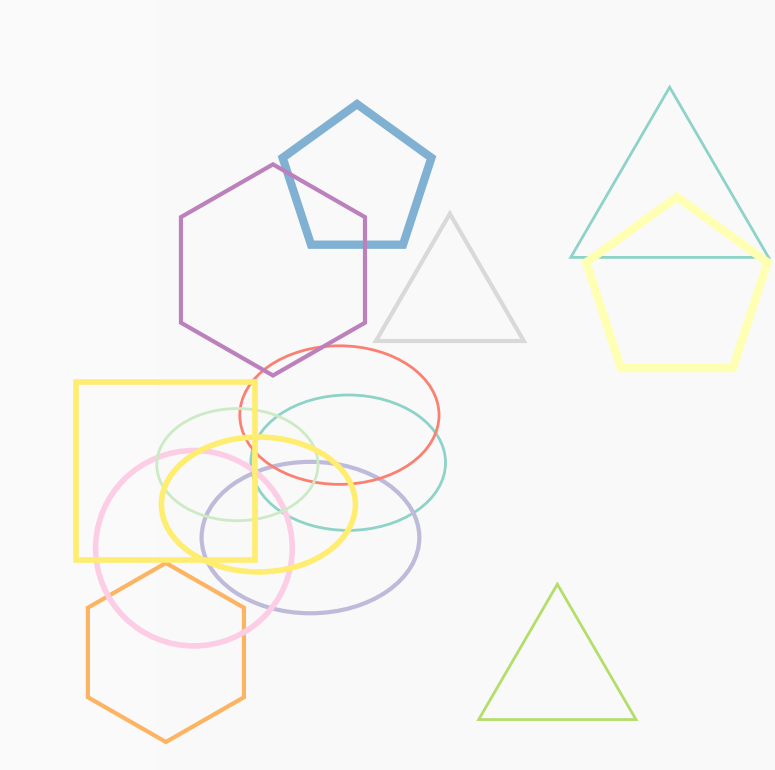[{"shape": "triangle", "thickness": 1, "radius": 0.74, "center": [0.864, 0.739]}, {"shape": "oval", "thickness": 1, "radius": 0.63, "center": [0.449, 0.399]}, {"shape": "pentagon", "thickness": 3, "radius": 0.61, "center": [0.873, 0.621]}, {"shape": "oval", "thickness": 1.5, "radius": 0.7, "center": [0.401, 0.302]}, {"shape": "oval", "thickness": 1, "radius": 0.64, "center": [0.438, 0.461]}, {"shape": "pentagon", "thickness": 3, "radius": 0.5, "center": [0.461, 0.764]}, {"shape": "hexagon", "thickness": 1.5, "radius": 0.58, "center": [0.214, 0.153]}, {"shape": "triangle", "thickness": 1, "radius": 0.59, "center": [0.719, 0.124]}, {"shape": "circle", "thickness": 2, "radius": 0.63, "center": [0.25, 0.288]}, {"shape": "triangle", "thickness": 1.5, "radius": 0.55, "center": [0.58, 0.612]}, {"shape": "hexagon", "thickness": 1.5, "radius": 0.69, "center": [0.352, 0.649]}, {"shape": "oval", "thickness": 1, "radius": 0.52, "center": [0.306, 0.397]}, {"shape": "square", "thickness": 2, "radius": 0.58, "center": [0.214, 0.389]}, {"shape": "oval", "thickness": 2, "radius": 0.63, "center": [0.333, 0.345]}]